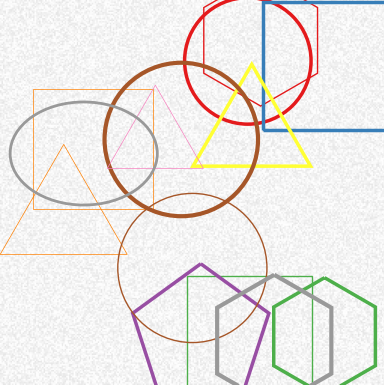[{"shape": "hexagon", "thickness": 1, "radius": 0.85, "center": [0.677, 0.895]}, {"shape": "circle", "thickness": 2.5, "radius": 0.82, "center": [0.644, 0.842]}, {"shape": "square", "thickness": 2.5, "radius": 0.83, "center": [0.849, 0.83]}, {"shape": "hexagon", "thickness": 2.5, "radius": 0.76, "center": [0.843, 0.126]}, {"shape": "square", "thickness": 1, "radius": 0.82, "center": [0.648, 0.12]}, {"shape": "pentagon", "thickness": 2.5, "radius": 0.93, "center": [0.521, 0.129]}, {"shape": "square", "thickness": 0.5, "radius": 0.78, "center": [0.242, 0.614]}, {"shape": "triangle", "thickness": 0.5, "radius": 0.95, "center": [0.165, 0.434]}, {"shape": "triangle", "thickness": 2.5, "radius": 0.88, "center": [0.654, 0.657]}, {"shape": "circle", "thickness": 3, "radius": 1.0, "center": [0.471, 0.638]}, {"shape": "circle", "thickness": 1, "radius": 0.97, "center": [0.5, 0.304]}, {"shape": "triangle", "thickness": 0.5, "radius": 0.72, "center": [0.403, 0.634]}, {"shape": "hexagon", "thickness": 3, "radius": 0.86, "center": [0.712, 0.115]}, {"shape": "oval", "thickness": 2, "radius": 0.96, "center": [0.217, 0.601]}]